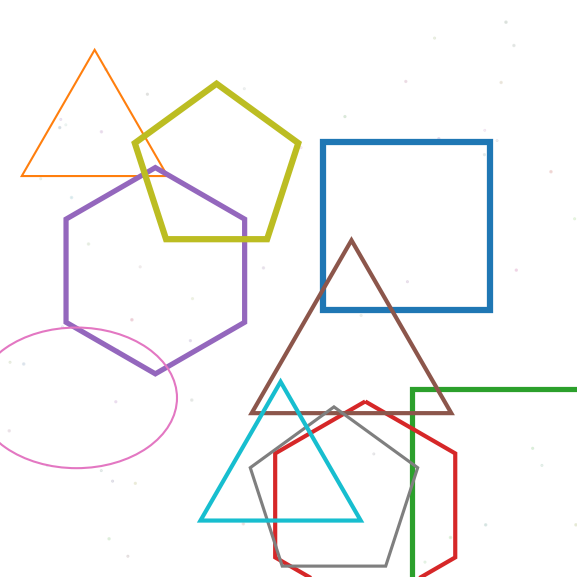[{"shape": "square", "thickness": 3, "radius": 0.72, "center": [0.703, 0.608]}, {"shape": "triangle", "thickness": 1, "radius": 0.73, "center": [0.164, 0.767]}, {"shape": "square", "thickness": 2.5, "radius": 0.91, "center": [0.895, 0.143]}, {"shape": "hexagon", "thickness": 2, "radius": 0.9, "center": [0.632, 0.124]}, {"shape": "hexagon", "thickness": 2.5, "radius": 0.89, "center": [0.269, 0.53]}, {"shape": "triangle", "thickness": 2, "radius": 1.0, "center": [0.609, 0.384]}, {"shape": "oval", "thickness": 1, "radius": 0.87, "center": [0.133, 0.31]}, {"shape": "pentagon", "thickness": 1.5, "radius": 0.76, "center": [0.578, 0.142]}, {"shape": "pentagon", "thickness": 3, "radius": 0.74, "center": [0.375, 0.705]}, {"shape": "triangle", "thickness": 2, "radius": 0.8, "center": [0.486, 0.178]}]